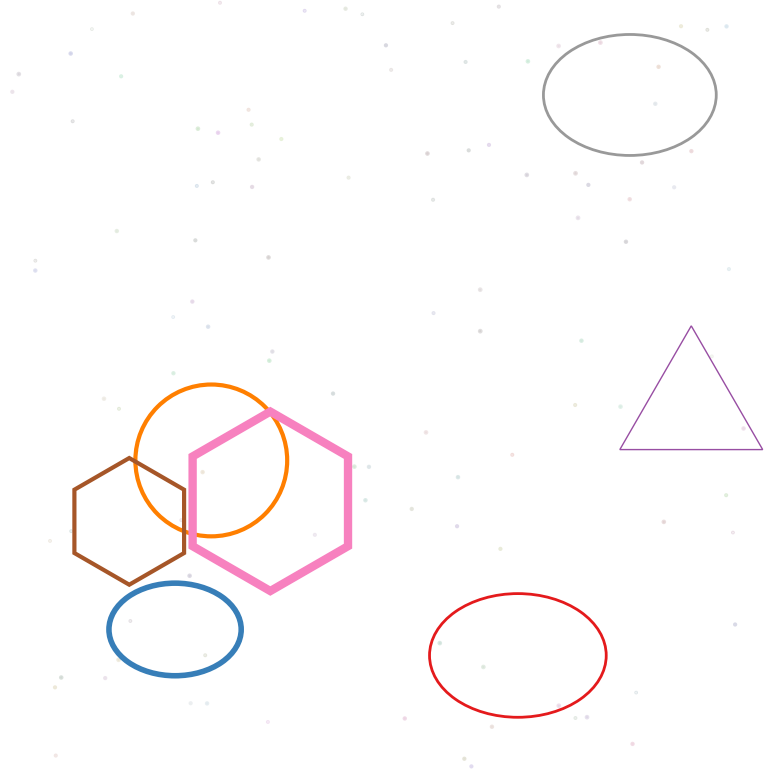[{"shape": "oval", "thickness": 1, "radius": 0.57, "center": [0.673, 0.149]}, {"shape": "oval", "thickness": 2, "radius": 0.43, "center": [0.227, 0.183]}, {"shape": "triangle", "thickness": 0.5, "radius": 0.54, "center": [0.898, 0.47]}, {"shape": "circle", "thickness": 1.5, "radius": 0.49, "center": [0.274, 0.402]}, {"shape": "hexagon", "thickness": 1.5, "radius": 0.41, "center": [0.168, 0.323]}, {"shape": "hexagon", "thickness": 3, "radius": 0.58, "center": [0.351, 0.349]}, {"shape": "oval", "thickness": 1, "radius": 0.56, "center": [0.818, 0.877]}]